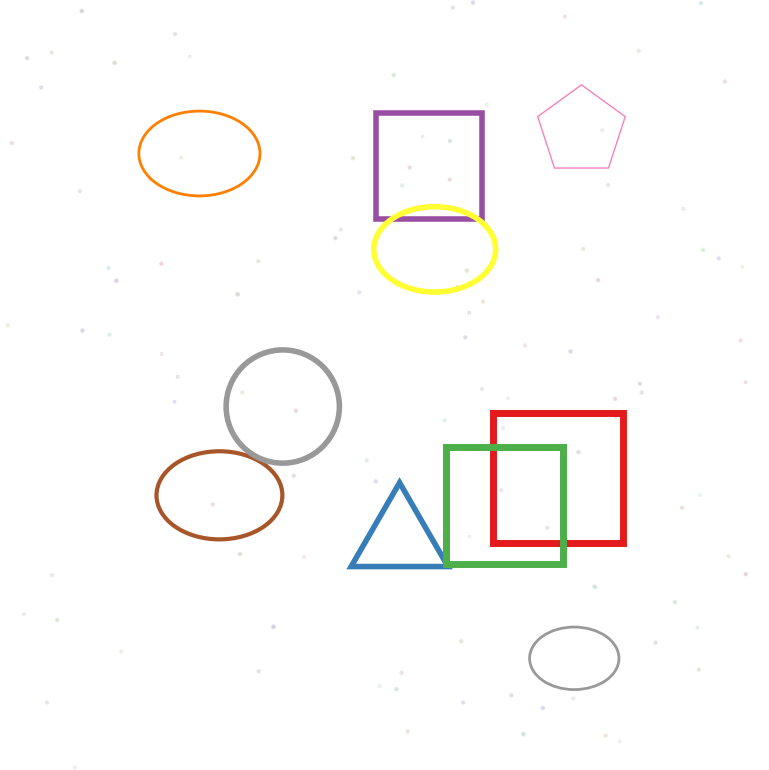[{"shape": "square", "thickness": 2.5, "radius": 0.42, "center": [0.725, 0.379]}, {"shape": "triangle", "thickness": 2, "radius": 0.36, "center": [0.519, 0.301]}, {"shape": "square", "thickness": 2.5, "radius": 0.38, "center": [0.655, 0.343]}, {"shape": "square", "thickness": 2, "radius": 0.35, "center": [0.557, 0.784]}, {"shape": "oval", "thickness": 1, "radius": 0.39, "center": [0.259, 0.801]}, {"shape": "oval", "thickness": 2, "radius": 0.4, "center": [0.565, 0.676]}, {"shape": "oval", "thickness": 1.5, "radius": 0.41, "center": [0.285, 0.357]}, {"shape": "pentagon", "thickness": 0.5, "radius": 0.3, "center": [0.755, 0.83]}, {"shape": "circle", "thickness": 2, "radius": 0.37, "center": [0.367, 0.472]}, {"shape": "oval", "thickness": 1, "radius": 0.29, "center": [0.746, 0.145]}]